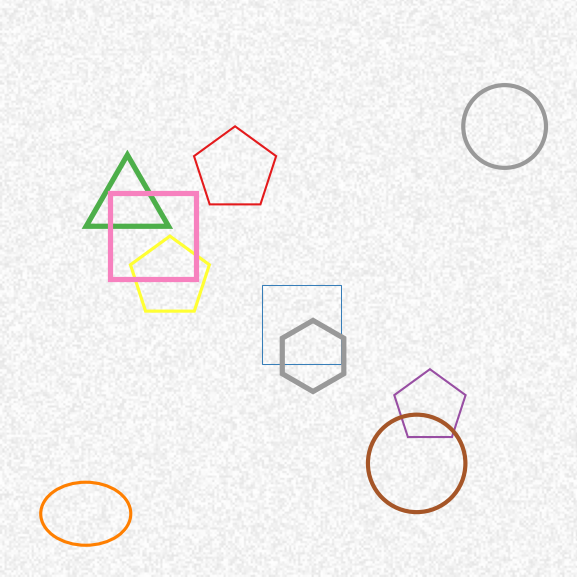[{"shape": "pentagon", "thickness": 1, "radius": 0.37, "center": [0.407, 0.706]}, {"shape": "square", "thickness": 0.5, "radius": 0.34, "center": [0.522, 0.438]}, {"shape": "triangle", "thickness": 2.5, "radius": 0.41, "center": [0.221, 0.649]}, {"shape": "pentagon", "thickness": 1, "radius": 0.32, "center": [0.744, 0.295]}, {"shape": "oval", "thickness": 1.5, "radius": 0.39, "center": [0.148, 0.11]}, {"shape": "pentagon", "thickness": 1.5, "radius": 0.36, "center": [0.294, 0.518]}, {"shape": "circle", "thickness": 2, "radius": 0.42, "center": [0.722, 0.197]}, {"shape": "square", "thickness": 2.5, "radius": 0.38, "center": [0.265, 0.59]}, {"shape": "hexagon", "thickness": 2.5, "radius": 0.31, "center": [0.542, 0.383]}, {"shape": "circle", "thickness": 2, "radius": 0.36, "center": [0.874, 0.78]}]